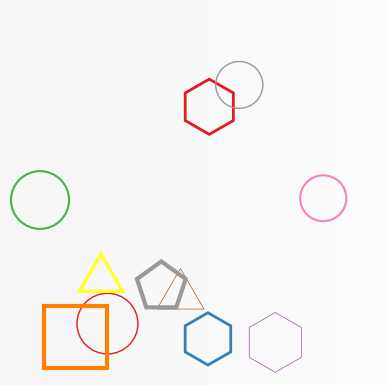[{"shape": "hexagon", "thickness": 2, "radius": 0.36, "center": [0.54, 0.723]}, {"shape": "circle", "thickness": 1, "radius": 0.39, "center": [0.277, 0.159]}, {"shape": "hexagon", "thickness": 2, "radius": 0.34, "center": [0.537, 0.12]}, {"shape": "circle", "thickness": 1.5, "radius": 0.37, "center": [0.103, 0.48]}, {"shape": "hexagon", "thickness": 0.5, "radius": 0.39, "center": [0.71, 0.111]}, {"shape": "square", "thickness": 3, "radius": 0.4, "center": [0.195, 0.124]}, {"shape": "triangle", "thickness": 2.5, "radius": 0.32, "center": [0.261, 0.276]}, {"shape": "triangle", "thickness": 0.5, "radius": 0.35, "center": [0.466, 0.232]}, {"shape": "circle", "thickness": 1.5, "radius": 0.3, "center": [0.834, 0.485]}, {"shape": "circle", "thickness": 1, "radius": 0.3, "center": [0.618, 0.779]}, {"shape": "pentagon", "thickness": 3, "radius": 0.33, "center": [0.416, 0.255]}]